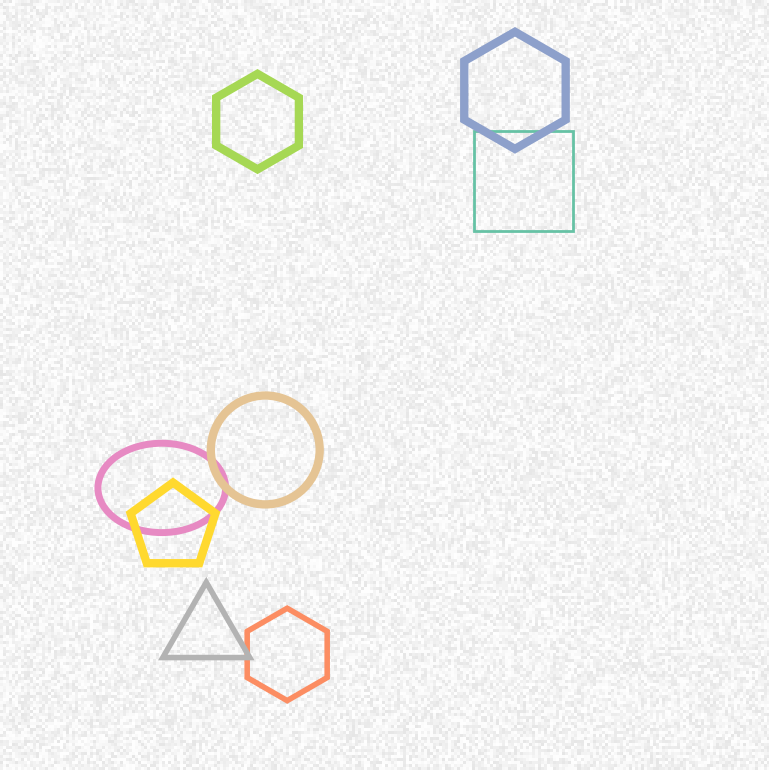[{"shape": "square", "thickness": 1, "radius": 0.32, "center": [0.68, 0.765]}, {"shape": "hexagon", "thickness": 2, "radius": 0.3, "center": [0.373, 0.15]}, {"shape": "hexagon", "thickness": 3, "radius": 0.38, "center": [0.669, 0.883]}, {"shape": "oval", "thickness": 2.5, "radius": 0.41, "center": [0.21, 0.366]}, {"shape": "hexagon", "thickness": 3, "radius": 0.31, "center": [0.334, 0.842]}, {"shape": "pentagon", "thickness": 3, "radius": 0.29, "center": [0.225, 0.315]}, {"shape": "circle", "thickness": 3, "radius": 0.35, "center": [0.344, 0.416]}, {"shape": "triangle", "thickness": 2, "radius": 0.33, "center": [0.268, 0.179]}]